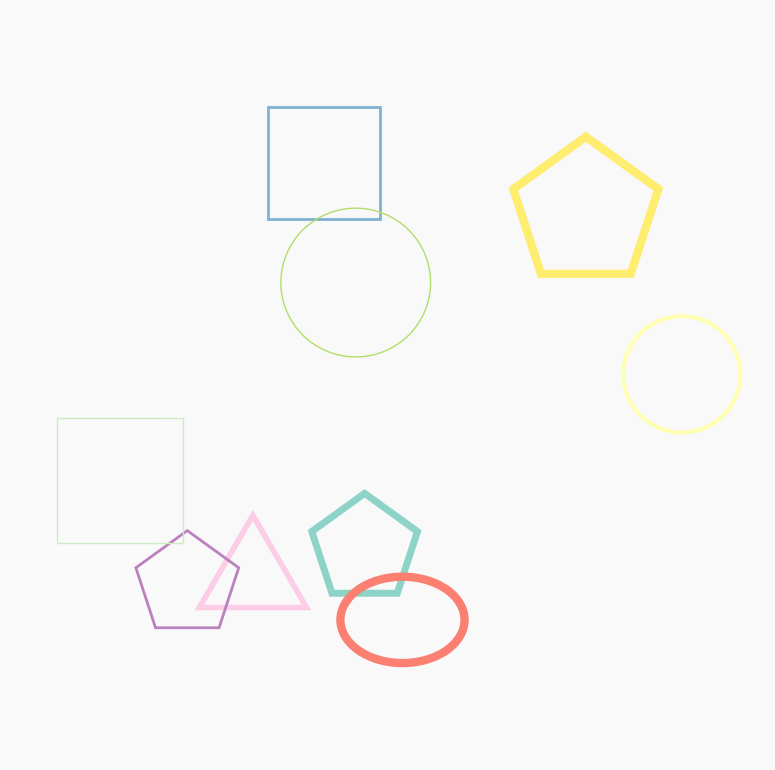[{"shape": "pentagon", "thickness": 2.5, "radius": 0.36, "center": [0.47, 0.288]}, {"shape": "circle", "thickness": 1.5, "radius": 0.38, "center": [0.88, 0.514]}, {"shape": "oval", "thickness": 3, "radius": 0.4, "center": [0.519, 0.195]}, {"shape": "square", "thickness": 1, "radius": 0.36, "center": [0.418, 0.788]}, {"shape": "circle", "thickness": 0.5, "radius": 0.48, "center": [0.459, 0.633]}, {"shape": "triangle", "thickness": 2, "radius": 0.4, "center": [0.326, 0.251]}, {"shape": "pentagon", "thickness": 1, "radius": 0.35, "center": [0.242, 0.241]}, {"shape": "square", "thickness": 0.5, "radius": 0.41, "center": [0.155, 0.376]}, {"shape": "pentagon", "thickness": 3, "radius": 0.49, "center": [0.756, 0.724]}]